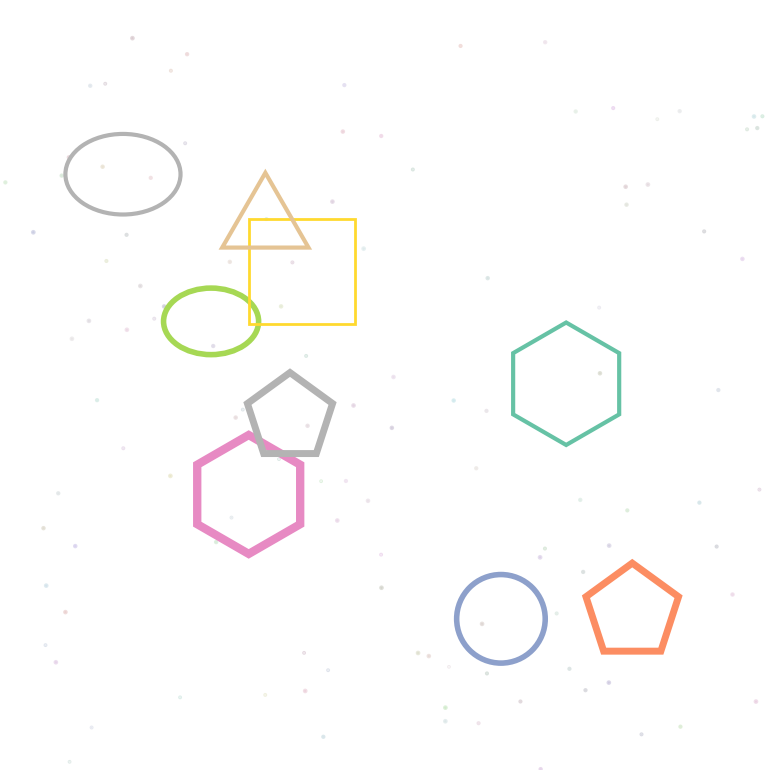[{"shape": "hexagon", "thickness": 1.5, "radius": 0.4, "center": [0.735, 0.502]}, {"shape": "pentagon", "thickness": 2.5, "radius": 0.32, "center": [0.821, 0.205]}, {"shape": "circle", "thickness": 2, "radius": 0.29, "center": [0.651, 0.196]}, {"shape": "hexagon", "thickness": 3, "radius": 0.39, "center": [0.323, 0.358]}, {"shape": "oval", "thickness": 2, "radius": 0.31, "center": [0.274, 0.583]}, {"shape": "square", "thickness": 1, "radius": 0.34, "center": [0.392, 0.648]}, {"shape": "triangle", "thickness": 1.5, "radius": 0.32, "center": [0.345, 0.711]}, {"shape": "oval", "thickness": 1.5, "radius": 0.37, "center": [0.16, 0.774]}, {"shape": "pentagon", "thickness": 2.5, "radius": 0.29, "center": [0.377, 0.458]}]